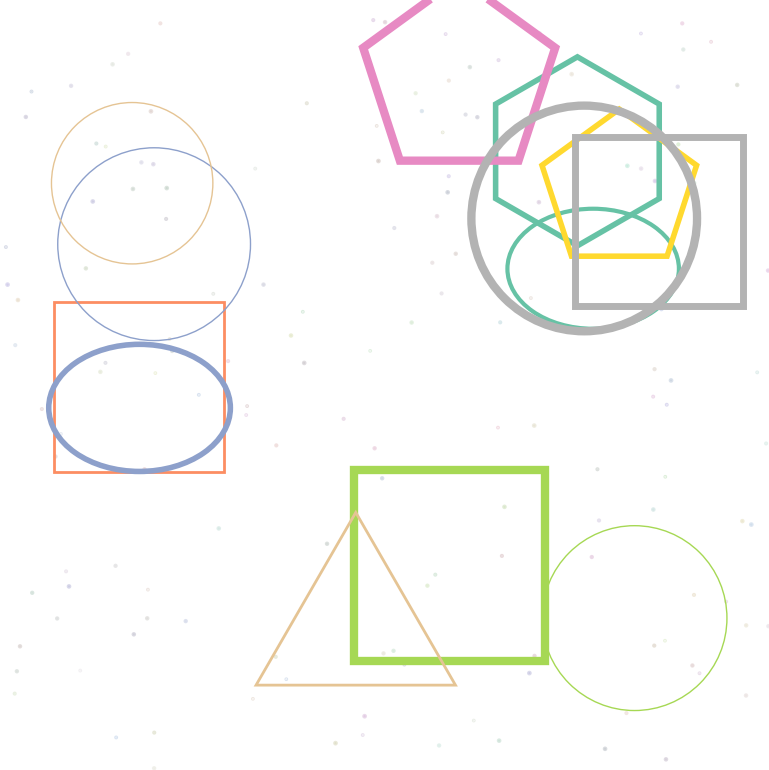[{"shape": "hexagon", "thickness": 2, "radius": 0.61, "center": [0.75, 0.803]}, {"shape": "oval", "thickness": 1.5, "radius": 0.56, "center": [0.77, 0.651]}, {"shape": "square", "thickness": 1, "radius": 0.55, "center": [0.181, 0.497]}, {"shape": "circle", "thickness": 0.5, "radius": 0.63, "center": [0.2, 0.683]}, {"shape": "oval", "thickness": 2, "radius": 0.59, "center": [0.181, 0.47]}, {"shape": "pentagon", "thickness": 3, "radius": 0.66, "center": [0.596, 0.897]}, {"shape": "square", "thickness": 3, "radius": 0.62, "center": [0.584, 0.265]}, {"shape": "circle", "thickness": 0.5, "radius": 0.6, "center": [0.824, 0.197]}, {"shape": "pentagon", "thickness": 2, "radius": 0.53, "center": [0.804, 0.753]}, {"shape": "triangle", "thickness": 1, "radius": 0.75, "center": [0.462, 0.185]}, {"shape": "circle", "thickness": 0.5, "radius": 0.52, "center": [0.172, 0.762]}, {"shape": "circle", "thickness": 3, "radius": 0.73, "center": [0.759, 0.716]}, {"shape": "square", "thickness": 2.5, "radius": 0.55, "center": [0.856, 0.712]}]